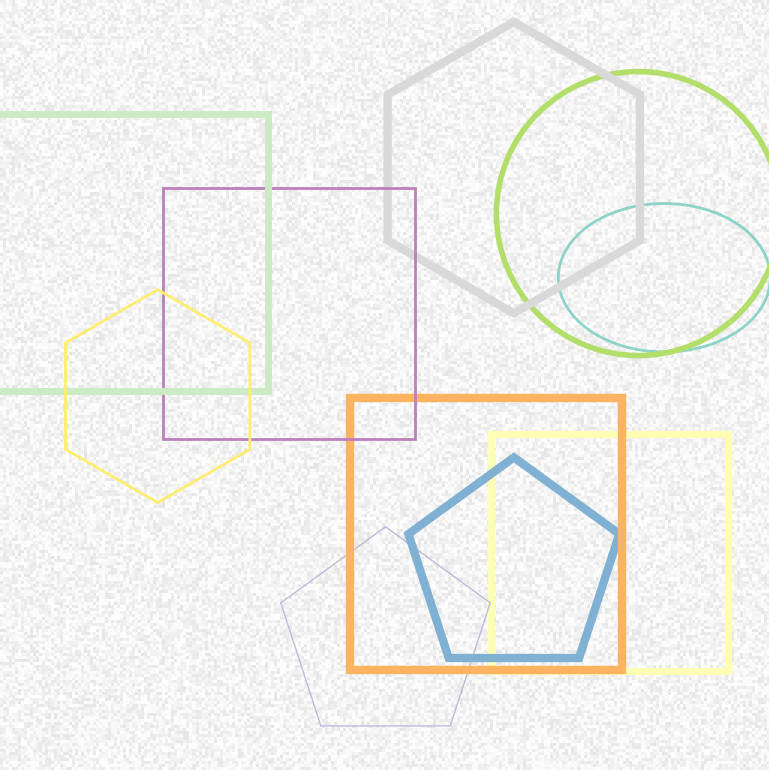[{"shape": "oval", "thickness": 1, "radius": 0.69, "center": [0.863, 0.639]}, {"shape": "square", "thickness": 2.5, "radius": 0.77, "center": [0.791, 0.282]}, {"shape": "pentagon", "thickness": 0.5, "radius": 0.71, "center": [0.501, 0.173]}, {"shape": "pentagon", "thickness": 3, "radius": 0.72, "center": [0.667, 0.262]}, {"shape": "square", "thickness": 3, "radius": 0.88, "center": [0.632, 0.307]}, {"shape": "circle", "thickness": 2, "radius": 0.92, "center": [0.829, 0.723]}, {"shape": "hexagon", "thickness": 3, "radius": 0.95, "center": [0.667, 0.782]}, {"shape": "square", "thickness": 1, "radius": 0.82, "center": [0.375, 0.593]}, {"shape": "square", "thickness": 2.5, "radius": 0.9, "center": [0.168, 0.672]}, {"shape": "hexagon", "thickness": 1, "radius": 0.69, "center": [0.205, 0.486]}]